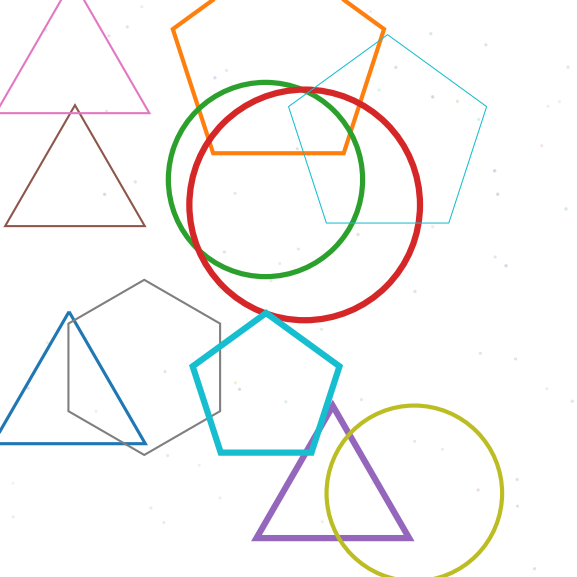[{"shape": "triangle", "thickness": 1.5, "radius": 0.76, "center": [0.12, 0.307]}, {"shape": "pentagon", "thickness": 2, "radius": 0.96, "center": [0.482, 0.889]}, {"shape": "circle", "thickness": 2.5, "radius": 0.84, "center": [0.46, 0.688]}, {"shape": "circle", "thickness": 3, "radius": 1.0, "center": [0.528, 0.644]}, {"shape": "triangle", "thickness": 3, "radius": 0.76, "center": [0.576, 0.144]}, {"shape": "triangle", "thickness": 1, "radius": 0.7, "center": [0.13, 0.677]}, {"shape": "triangle", "thickness": 1, "radius": 0.77, "center": [0.126, 0.88]}, {"shape": "hexagon", "thickness": 1, "radius": 0.76, "center": [0.25, 0.363]}, {"shape": "circle", "thickness": 2, "radius": 0.76, "center": [0.717, 0.145]}, {"shape": "pentagon", "thickness": 0.5, "radius": 0.9, "center": [0.671, 0.759]}, {"shape": "pentagon", "thickness": 3, "radius": 0.67, "center": [0.461, 0.323]}]